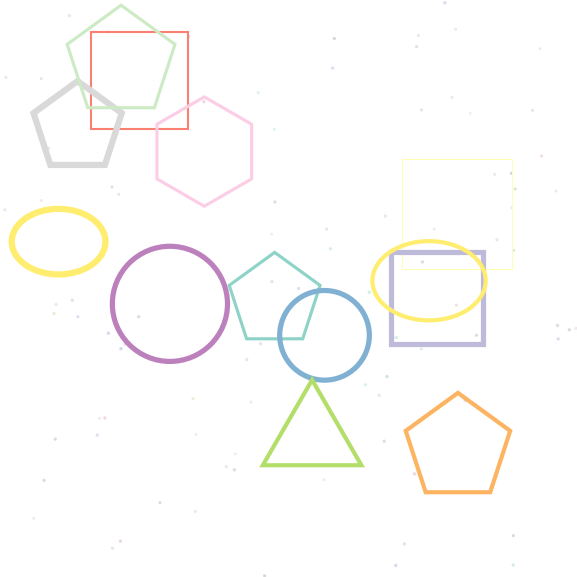[{"shape": "pentagon", "thickness": 1.5, "radius": 0.41, "center": [0.476, 0.479]}, {"shape": "square", "thickness": 0.5, "radius": 0.48, "center": [0.791, 0.628]}, {"shape": "square", "thickness": 2.5, "radius": 0.4, "center": [0.757, 0.483]}, {"shape": "square", "thickness": 1, "radius": 0.42, "center": [0.242, 0.859]}, {"shape": "circle", "thickness": 2.5, "radius": 0.39, "center": [0.562, 0.418]}, {"shape": "pentagon", "thickness": 2, "radius": 0.48, "center": [0.793, 0.224]}, {"shape": "triangle", "thickness": 2, "radius": 0.49, "center": [0.54, 0.243]}, {"shape": "hexagon", "thickness": 1.5, "radius": 0.47, "center": [0.354, 0.737]}, {"shape": "pentagon", "thickness": 3, "radius": 0.4, "center": [0.134, 0.778]}, {"shape": "circle", "thickness": 2.5, "radius": 0.5, "center": [0.294, 0.473]}, {"shape": "pentagon", "thickness": 1.5, "radius": 0.49, "center": [0.21, 0.892]}, {"shape": "oval", "thickness": 2, "radius": 0.49, "center": [0.743, 0.513]}, {"shape": "oval", "thickness": 3, "radius": 0.41, "center": [0.101, 0.581]}]